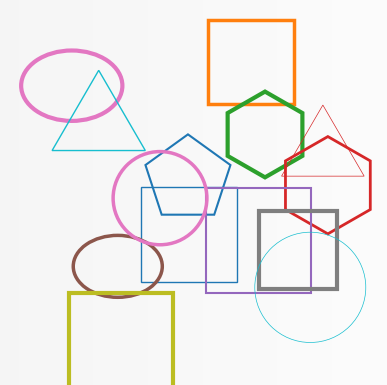[{"shape": "square", "thickness": 1, "radius": 0.62, "center": [0.488, 0.39]}, {"shape": "pentagon", "thickness": 1.5, "radius": 0.58, "center": [0.485, 0.536]}, {"shape": "square", "thickness": 2.5, "radius": 0.55, "center": [0.648, 0.839]}, {"shape": "hexagon", "thickness": 3, "radius": 0.56, "center": [0.684, 0.651]}, {"shape": "hexagon", "thickness": 2, "radius": 0.63, "center": [0.846, 0.519]}, {"shape": "triangle", "thickness": 0.5, "radius": 0.62, "center": [0.833, 0.604]}, {"shape": "square", "thickness": 1.5, "radius": 0.68, "center": [0.667, 0.375]}, {"shape": "oval", "thickness": 2.5, "radius": 0.57, "center": [0.304, 0.308]}, {"shape": "oval", "thickness": 3, "radius": 0.65, "center": [0.185, 0.777]}, {"shape": "circle", "thickness": 2.5, "radius": 0.61, "center": [0.413, 0.485]}, {"shape": "square", "thickness": 3, "radius": 0.51, "center": [0.769, 0.351]}, {"shape": "square", "thickness": 3, "radius": 0.67, "center": [0.313, 0.104]}, {"shape": "triangle", "thickness": 1, "radius": 0.69, "center": [0.255, 0.678]}, {"shape": "circle", "thickness": 0.5, "radius": 0.72, "center": [0.801, 0.254]}]